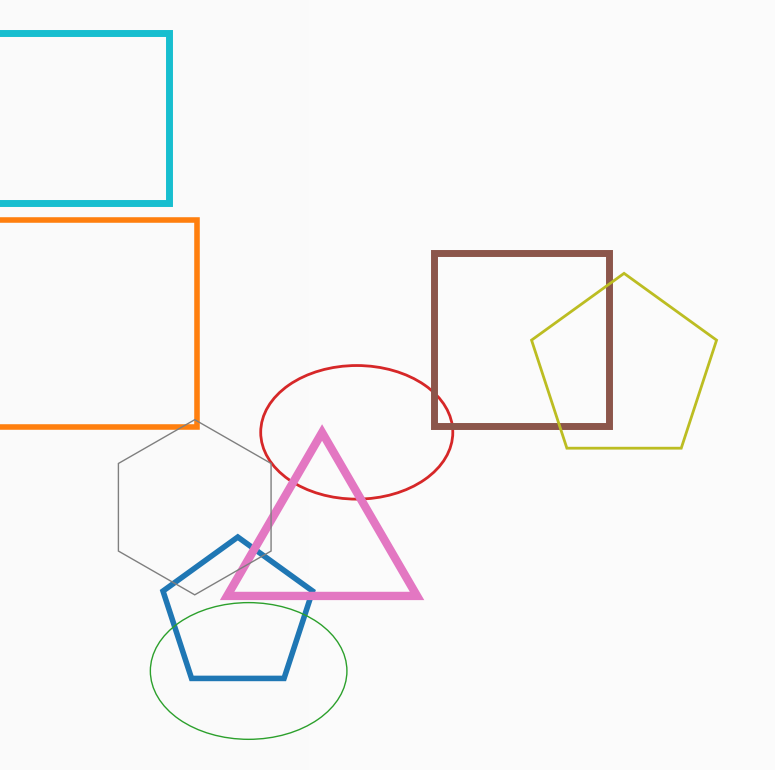[{"shape": "pentagon", "thickness": 2, "radius": 0.51, "center": [0.307, 0.201]}, {"shape": "square", "thickness": 2, "radius": 0.67, "center": [0.12, 0.579]}, {"shape": "oval", "thickness": 0.5, "radius": 0.63, "center": [0.321, 0.129]}, {"shape": "oval", "thickness": 1, "radius": 0.62, "center": [0.46, 0.439]}, {"shape": "square", "thickness": 2.5, "radius": 0.56, "center": [0.673, 0.559]}, {"shape": "triangle", "thickness": 3, "radius": 0.71, "center": [0.416, 0.297]}, {"shape": "hexagon", "thickness": 0.5, "radius": 0.57, "center": [0.251, 0.341]}, {"shape": "pentagon", "thickness": 1, "radius": 0.63, "center": [0.805, 0.519]}, {"shape": "square", "thickness": 2.5, "radius": 0.55, "center": [0.108, 0.846]}]